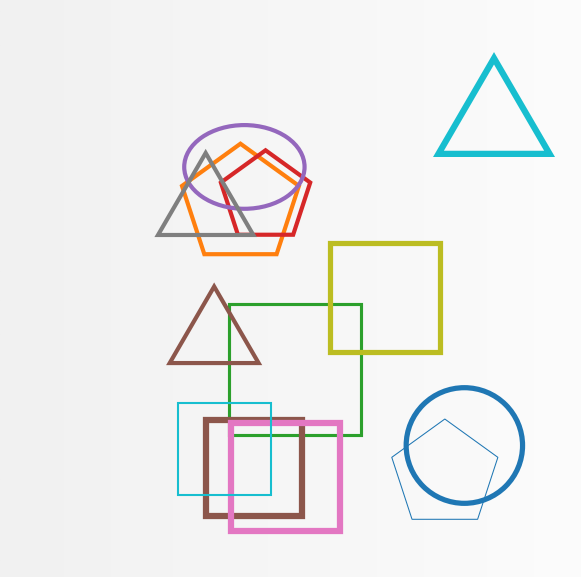[{"shape": "circle", "thickness": 2.5, "radius": 0.5, "center": [0.799, 0.228]}, {"shape": "pentagon", "thickness": 0.5, "radius": 0.48, "center": [0.765, 0.178]}, {"shape": "pentagon", "thickness": 2, "radius": 0.53, "center": [0.414, 0.645]}, {"shape": "square", "thickness": 1.5, "radius": 0.57, "center": [0.507, 0.359]}, {"shape": "pentagon", "thickness": 2, "radius": 0.4, "center": [0.457, 0.658]}, {"shape": "oval", "thickness": 2, "radius": 0.52, "center": [0.42, 0.71]}, {"shape": "triangle", "thickness": 2, "radius": 0.44, "center": [0.368, 0.415]}, {"shape": "square", "thickness": 3, "radius": 0.41, "center": [0.437, 0.188]}, {"shape": "square", "thickness": 3, "radius": 0.47, "center": [0.491, 0.173]}, {"shape": "triangle", "thickness": 2, "radius": 0.47, "center": [0.354, 0.64]}, {"shape": "square", "thickness": 2.5, "radius": 0.47, "center": [0.662, 0.484]}, {"shape": "square", "thickness": 1, "radius": 0.4, "center": [0.386, 0.222]}, {"shape": "triangle", "thickness": 3, "radius": 0.55, "center": [0.85, 0.788]}]